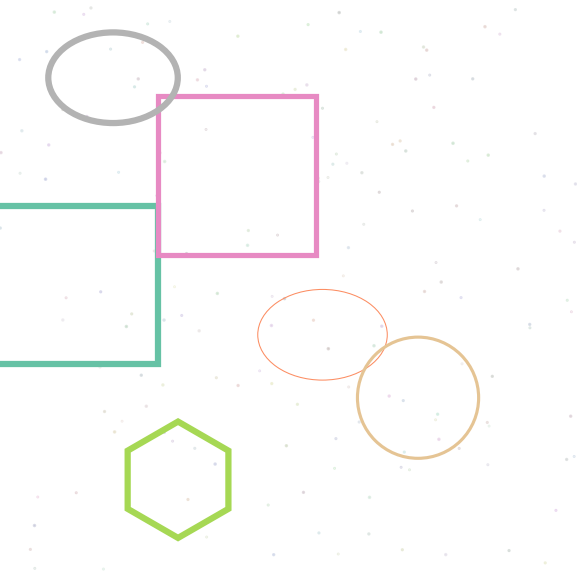[{"shape": "square", "thickness": 3, "radius": 0.69, "center": [0.136, 0.506]}, {"shape": "oval", "thickness": 0.5, "radius": 0.56, "center": [0.558, 0.419]}, {"shape": "square", "thickness": 2.5, "radius": 0.69, "center": [0.411, 0.695]}, {"shape": "hexagon", "thickness": 3, "radius": 0.5, "center": [0.308, 0.168]}, {"shape": "circle", "thickness": 1.5, "radius": 0.52, "center": [0.724, 0.31]}, {"shape": "oval", "thickness": 3, "radius": 0.56, "center": [0.196, 0.865]}]